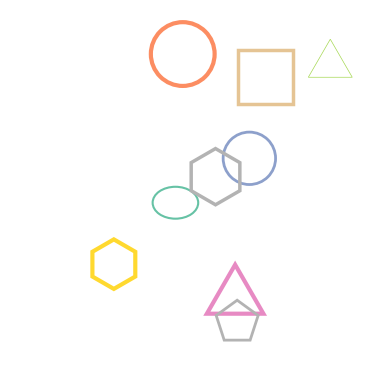[{"shape": "oval", "thickness": 1.5, "radius": 0.3, "center": [0.456, 0.473]}, {"shape": "circle", "thickness": 3, "radius": 0.41, "center": [0.475, 0.86]}, {"shape": "circle", "thickness": 2, "radius": 0.34, "center": [0.648, 0.589]}, {"shape": "triangle", "thickness": 3, "radius": 0.42, "center": [0.611, 0.228]}, {"shape": "triangle", "thickness": 0.5, "radius": 0.33, "center": [0.858, 0.832]}, {"shape": "hexagon", "thickness": 3, "radius": 0.32, "center": [0.296, 0.314]}, {"shape": "square", "thickness": 2.5, "radius": 0.35, "center": [0.69, 0.8]}, {"shape": "hexagon", "thickness": 2.5, "radius": 0.36, "center": [0.56, 0.541]}, {"shape": "pentagon", "thickness": 2, "radius": 0.29, "center": [0.616, 0.163]}]